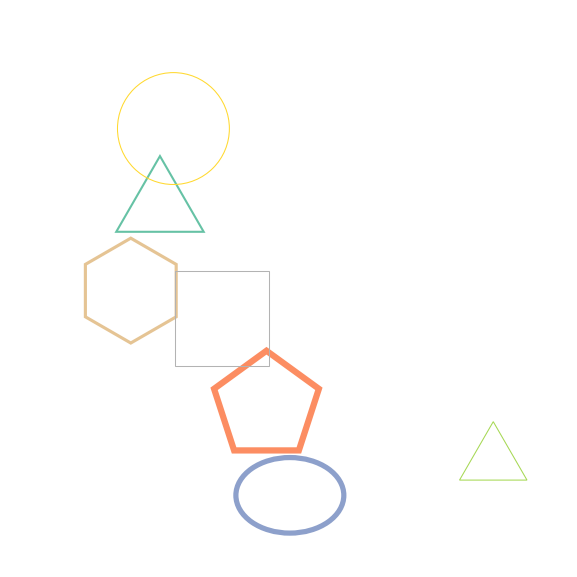[{"shape": "triangle", "thickness": 1, "radius": 0.44, "center": [0.277, 0.641]}, {"shape": "pentagon", "thickness": 3, "radius": 0.48, "center": [0.461, 0.296]}, {"shape": "oval", "thickness": 2.5, "radius": 0.47, "center": [0.502, 0.141]}, {"shape": "triangle", "thickness": 0.5, "radius": 0.34, "center": [0.854, 0.202]}, {"shape": "circle", "thickness": 0.5, "radius": 0.48, "center": [0.3, 0.777]}, {"shape": "hexagon", "thickness": 1.5, "radius": 0.45, "center": [0.226, 0.496]}, {"shape": "square", "thickness": 0.5, "radius": 0.41, "center": [0.384, 0.447]}]